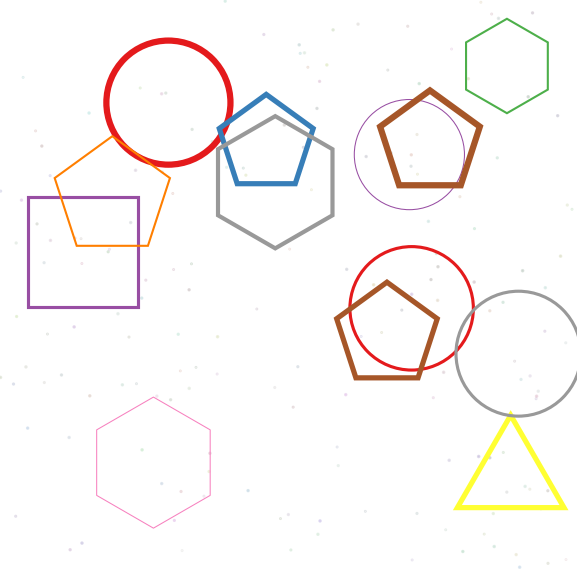[{"shape": "circle", "thickness": 3, "radius": 0.54, "center": [0.292, 0.821]}, {"shape": "circle", "thickness": 1.5, "radius": 0.53, "center": [0.713, 0.465]}, {"shape": "pentagon", "thickness": 2.5, "radius": 0.43, "center": [0.461, 0.75]}, {"shape": "hexagon", "thickness": 1, "radius": 0.41, "center": [0.878, 0.885]}, {"shape": "circle", "thickness": 0.5, "radius": 0.48, "center": [0.709, 0.731]}, {"shape": "square", "thickness": 1.5, "radius": 0.48, "center": [0.143, 0.562]}, {"shape": "pentagon", "thickness": 1, "radius": 0.52, "center": [0.194, 0.658]}, {"shape": "triangle", "thickness": 2.5, "radius": 0.53, "center": [0.884, 0.173]}, {"shape": "pentagon", "thickness": 2.5, "radius": 0.46, "center": [0.67, 0.419]}, {"shape": "pentagon", "thickness": 3, "radius": 0.45, "center": [0.745, 0.752]}, {"shape": "hexagon", "thickness": 0.5, "radius": 0.57, "center": [0.266, 0.198]}, {"shape": "hexagon", "thickness": 2, "radius": 0.57, "center": [0.477, 0.684]}, {"shape": "circle", "thickness": 1.5, "radius": 0.54, "center": [0.898, 0.387]}]